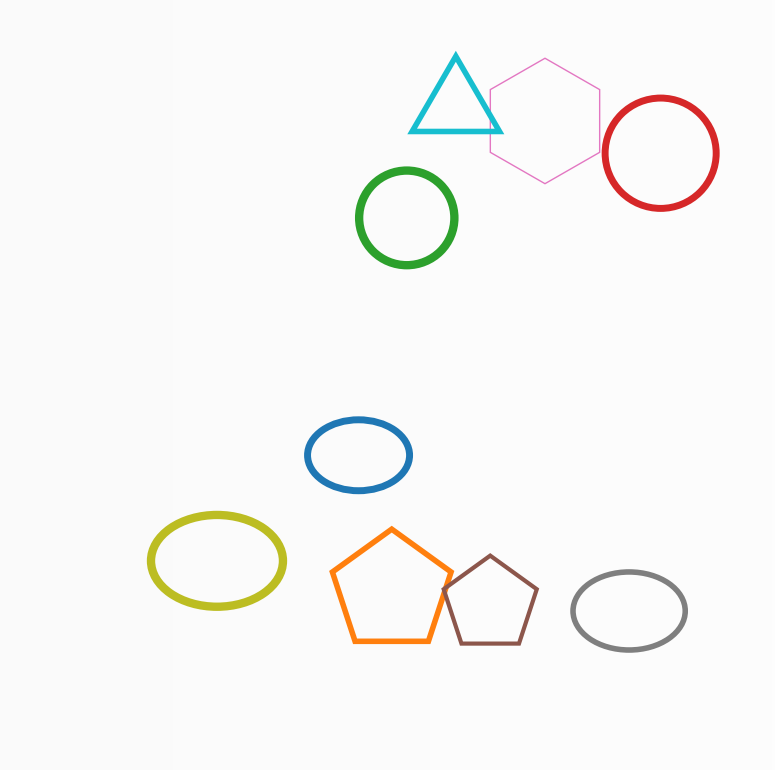[{"shape": "oval", "thickness": 2.5, "radius": 0.33, "center": [0.463, 0.409]}, {"shape": "pentagon", "thickness": 2, "radius": 0.4, "center": [0.505, 0.232]}, {"shape": "circle", "thickness": 3, "radius": 0.31, "center": [0.525, 0.717]}, {"shape": "circle", "thickness": 2.5, "radius": 0.36, "center": [0.852, 0.801]}, {"shape": "pentagon", "thickness": 1.5, "radius": 0.32, "center": [0.633, 0.215]}, {"shape": "hexagon", "thickness": 0.5, "radius": 0.41, "center": [0.703, 0.843]}, {"shape": "oval", "thickness": 2, "radius": 0.36, "center": [0.812, 0.207]}, {"shape": "oval", "thickness": 3, "radius": 0.43, "center": [0.28, 0.272]}, {"shape": "triangle", "thickness": 2, "radius": 0.33, "center": [0.588, 0.862]}]